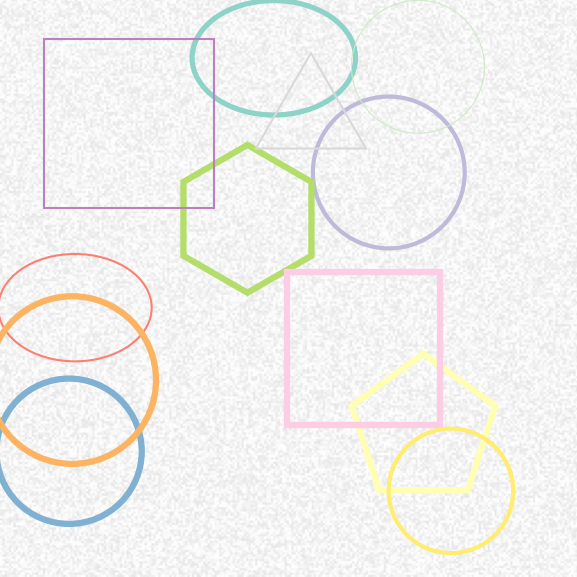[{"shape": "oval", "thickness": 2.5, "radius": 0.71, "center": [0.474, 0.899]}, {"shape": "pentagon", "thickness": 3, "radius": 0.65, "center": [0.733, 0.256]}, {"shape": "circle", "thickness": 2, "radius": 0.66, "center": [0.673, 0.701]}, {"shape": "oval", "thickness": 1, "radius": 0.66, "center": [0.13, 0.466]}, {"shape": "circle", "thickness": 3, "radius": 0.63, "center": [0.12, 0.218]}, {"shape": "circle", "thickness": 3, "radius": 0.73, "center": [0.125, 0.341]}, {"shape": "hexagon", "thickness": 3, "radius": 0.64, "center": [0.428, 0.62]}, {"shape": "square", "thickness": 3, "radius": 0.66, "center": [0.63, 0.396]}, {"shape": "triangle", "thickness": 1, "radius": 0.55, "center": [0.538, 0.797]}, {"shape": "square", "thickness": 1, "radius": 0.73, "center": [0.223, 0.785]}, {"shape": "circle", "thickness": 0.5, "radius": 0.58, "center": [0.724, 0.884]}, {"shape": "circle", "thickness": 2, "radius": 0.54, "center": [0.781, 0.149]}]